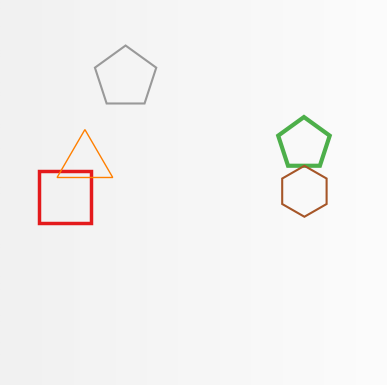[{"shape": "square", "thickness": 2.5, "radius": 0.34, "center": [0.167, 0.488]}, {"shape": "pentagon", "thickness": 3, "radius": 0.35, "center": [0.784, 0.626]}, {"shape": "triangle", "thickness": 1, "radius": 0.41, "center": [0.219, 0.58]}, {"shape": "hexagon", "thickness": 1.5, "radius": 0.33, "center": [0.786, 0.503]}, {"shape": "pentagon", "thickness": 1.5, "radius": 0.42, "center": [0.324, 0.799]}]